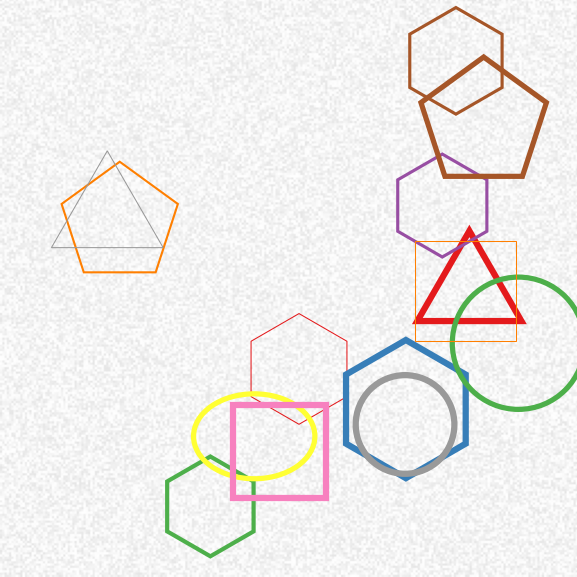[{"shape": "hexagon", "thickness": 0.5, "radius": 0.48, "center": [0.518, 0.36]}, {"shape": "triangle", "thickness": 3, "radius": 0.52, "center": [0.813, 0.495]}, {"shape": "hexagon", "thickness": 3, "radius": 0.6, "center": [0.703, 0.291]}, {"shape": "hexagon", "thickness": 2, "radius": 0.43, "center": [0.364, 0.122]}, {"shape": "circle", "thickness": 2.5, "radius": 0.57, "center": [0.898, 0.405]}, {"shape": "hexagon", "thickness": 1.5, "radius": 0.45, "center": [0.766, 0.643]}, {"shape": "pentagon", "thickness": 1, "radius": 0.53, "center": [0.207, 0.613]}, {"shape": "square", "thickness": 0.5, "radius": 0.43, "center": [0.806, 0.495]}, {"shape": "oval", "thickness": 2.5, "radius": 0.53, "center": [0.44, 0.244]}, {"shape": "pentagon", "thickness": 2.5, "radius": 0.57, "center": [0.838, 0.786]}, {"shape": "hexagon", "thickness": 1.5, "radius": 0.46, "center": [0.789, 0.894]}, {"shape": "square", "thickness": 3, "radius": 0.4, "center": [0.484, 0.217]}, {"shape": "circle", "thickness": 3, "radius": 0.43, "center": [0.701, 0.264]}, {"shape": "triangle", "thickness": 0.5, "radius": 0.56, "center": [0.186, 0.626]}]